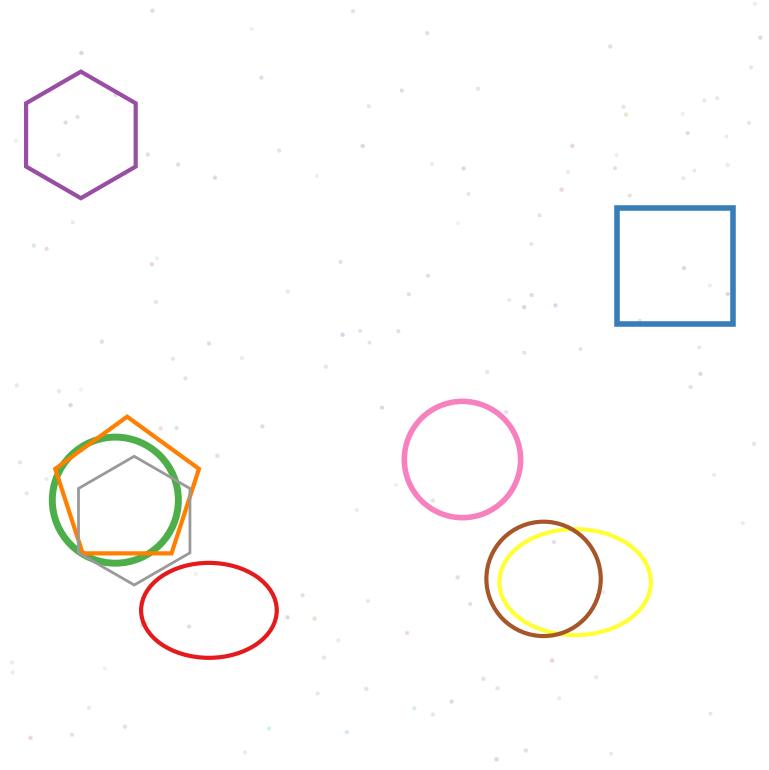[{"shape": "oval", "thickness": 1.5, "radius": 0.44, "center": [0.271, 0.207]}, {"shape": "square", "thickness": 2, "radius": 0.38, "center": [0.877, 0.655]}, {"shape": "circle", "thickness": 2.5, "radius": 0.41, "center": [0.15, 0.35]}, {"shape": "hexagon", "thickness": 1.5, "radius": 0.41, "center": [0.105, 0.825]}, {"shape": "pentagon", "thickness": 1.5, "radius": 0.49, "center": [0.165, 0.361]}, {"shape": "oval", "thickness": 1.5, "radius": 0.49, "center": [0.747, 0.244]}, {"shape": "circle", "thickness": 1.5, "radius": 0.37, "center": [0.706, 0.248]}, {"shape": "circle", "thickness": 2, "radius": 0.38, "center": [0.601, 0.403]}, {"shape": "hexagon", "thickness": 1, "radius": 0.42, "center": [0.174, 0.324]}]